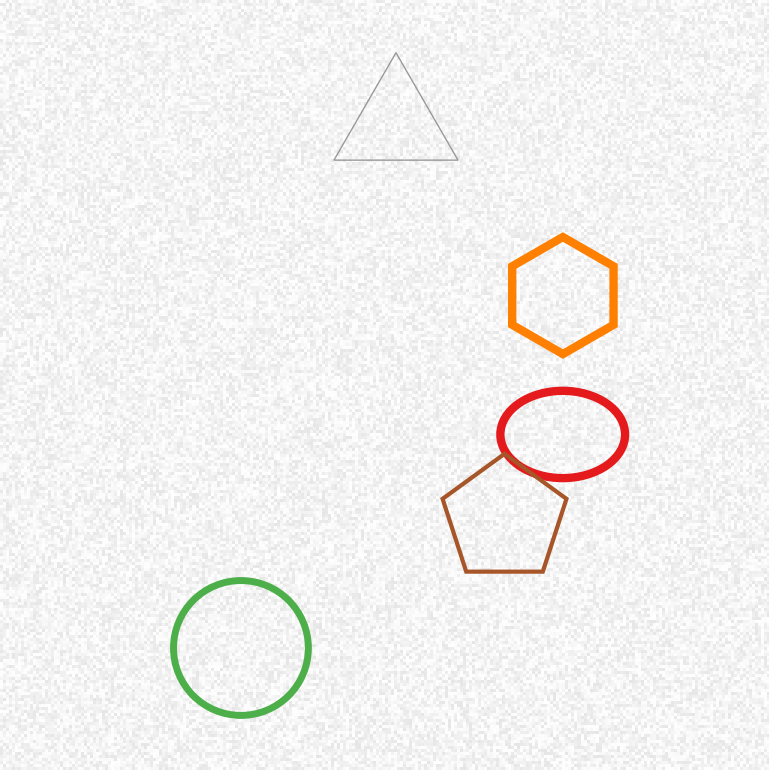[{"shape": "oval", "thickness": 3, "radius": 0.4, "center": [0.731, 0.436]}, {"shape": "circle", "thickness": 2.5, "radius": 0.44, "center": [0.313, 0.158]}, {"shape": "hexagon", "thickness": 3, "radius": 0.38, "center": [0.731, 0.616]}, {"shape": "pentagon", "thickness": 1.5, "radius": 0.42, "center": [0.655, 0.326]}, {"shape": "triangle", "thickness": 0.5, "radius": 0.47, "center": [0.514, 0.839]}]